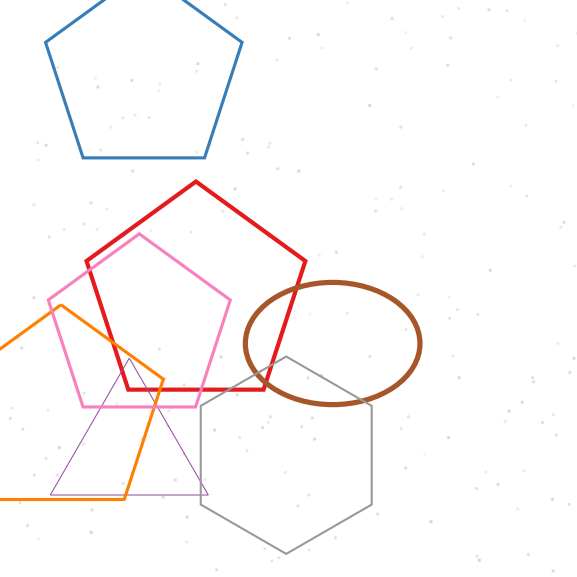[{"shape": "pentagon", "thickness": 2, "radius": 1.0, "center": [0.339, 0.486]}, {"shape": "pentagon", "thickness": 1.5, "radius": 0.89, "center": [0.249, 0.87]}, {"shape": "triangle", "thickness": 0.5, "radius": 0.79, "center": [0.224, 0.221]}, {"shape": "pentagon", "thickness": 1.5, "radius": 0.93, "center": [0.106, 0.285]}, {"shape": "oval", "thickness": 2.5, "radius": 0.76, "center": [0.576, 0.404]}, {"shape": "pentagon", "thickness": 1.5, "radius": 0.83, "center": [0.241, 0.428]}, {"shape": "hexagon", "thickness": 1, "radius": 0.85, "center": [0.496, 0.211]}]